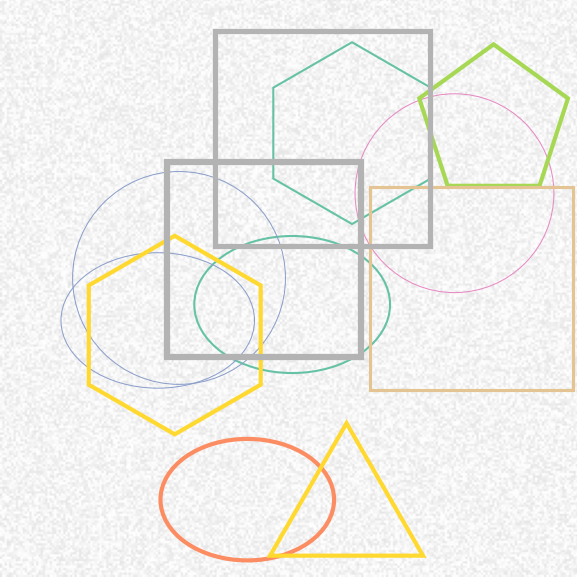[{"shape": "hexagon", "thickness": 1, "radius": 0.79, "center": [0.61, 0.769]}, {"shape": "oval", "thickness": 1, "radius": 0.85, "center": [0.506, 0.472]}, {"shape": "oval", "thickness": 2, "radius": 0.75, "center": [0.428, 0.134]}, {"shape": "oval", "thickness": 0.5, "radius": 0.84, "center": [0.273, 0.444]}, {"shape": "circle", "thickness": 0.5, "radius": 0.92, "center": [0.31, 0.518]}, {"shape": "circle", "thickness": 0.5, "radius": 0.86, "center": [0.787, 0.665]}, {"shape": "pentagon", "thickness": 2, "radius": 0.68, "center": [0.855, 0.787]}, {"shape": "triangle", "thickness": 2, "radius": 0.76, "center": [0.6, 0.113]}, {"shape": "hexagon", "thickness": 2, "radius": 0.86, "center": [0.303, 0.419]}, {"shape": "square", "thickness": 1.5, "radius": 0.88, "center": [0.817, 0.5]}, {"shape": "square", "thickness": 3, "radius": 0.84, "center": [0.457, 0.55]}, {"shape": "square", "thickness": 2.5, "radius": 0.93, "center": [0.558, 0.759]}]